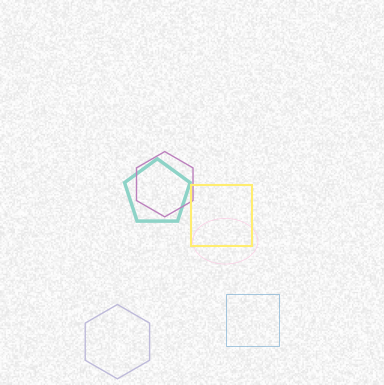[{"shape": "pentagon", "thickness": 2.5, "radius": 0.45, "center": [0.409, 0.498]}, {"shape": "hexagon", "thickness": 1, "radius": 0.48, "center": [0.305, 0.113]}, {"shape": "square", "thickness": 0.5, "radius": 0.34, "center": [0.656, 0.169]}, {"shape": "oval", "thickness": 0.5, "radius": 0.42, "center": [0.585, 0.373]}, {"shape": "hexagon", "thickness": 1, "radius": 0.42, "center": [0.428, 0.522]}, {"shape": "square", "thickness": 1.5, "radius": 0.4, "center": [0.576, 0.44]}]